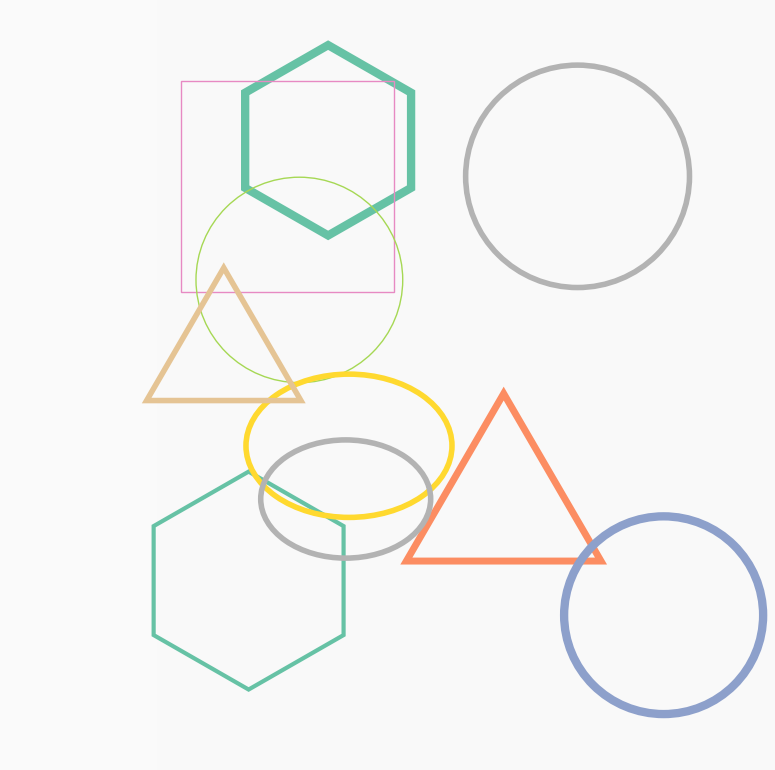[{"shape": "hexagon", "thickness": 3, "radius": 0.62, "center": [0.423, 0.818]}, {"shape": "hexagon", "thickness": 1.5, "radius": 0.71, "center": [0.321, 0.246]}, {"shape": "triangle", "thickness": 2.5, "radius": 0.73, "center": [0.65, 0.344]}, {"shape": "circle", "thickness": 3, "radius": 0.64, "center": [0.856, 0.201]}, {"shape": "square", "thickness": 0.5, "radius": 0.69, "center": [0.371, 0.758]}, {"shape": "circle", "thickness": 0.5, "radius": 0.67, "center": [0.386, 0.636]}, {"shape": "oval", "thickness": 2, "radius": 0.66, "center": [0.45, 0.421]}, {"shape": "triangle", "thickness": 2, "radius": 0.57, "center": [0.289, 0.537]}, {"shape": "circle", "thickness": 2, "radius": 0.72, "center": [0.745, 0.771]}, {"shape": "oval", "thickness": 2, "radius": 0.55, "center": [0.446, 0.352]}]